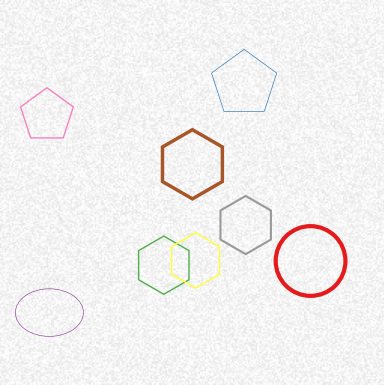[{"shape": "circle", "thickness": 3, "radius": 0.45, "center": [0.807, 0.322]}, {"shape": "pentagon", "thickness": 0.5, "radius": 0.45, "center": [0.634, 0.783]}, {"shape": "hexagon", "thickness": 1, "radius": 0.38, "center": [0.425, 0.311]}, {"shape": "oval", "thickness": 0.5, "radius": 0.44, "center": [0.128, 0.188]}, {"shape": "hexagon", "thickness": 1, "radius": 0.36, "center": [0.508, 0.324]}, {"shape": "hexagon", "thickness": 2.5, "radius": 0.45, "center": [0.5, 0.573]}, {"shape": "pentagon", "thickness": 1, "radius": 0.36, "center": [0.122, 0.7]}, {"shape": "hexagon", "thickness": 1.5, "radius": 0.38, "center": [0.638, 0.415]}]